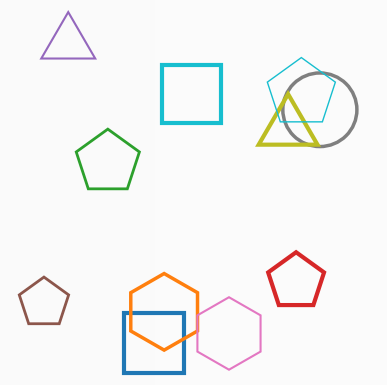[{"shape": "square", "thickness": 3, "radius": 0.39, "center": [0.397, 0.109]}, {"shape": "hexagon", "thickness": 2.5, "radius": 0.5, "center": [0.424, 0.19]}, {"shape": "pentagon", "thickness": 2, "radius": 0.43, "center": [0.278, 0.579]}, {"shape": "pentagon", "thickness": 3, "radius": 0.38, "center": [0.764, 0.269]}, {"shape": "triangle", "thickness": 1.5, "radius": 0.4, "center": [0.176, 0.888]}, {"shape": "pentagon", "thickness": 2, "radius": 0.33, "center": [0.113, 0.213]}, {"shape": "hexagon", "thickness": 1.5, "radius": 0.47, "center": [0.591, 0.134]}, {"shape": "circle", "thickness": 2.5, "radius": 0.48, "center": [0.825, 0.715]}, {"shape": "triangle", "thickness": 3, "radius": 0.44, "center": [0.743, 0.668]}, {"shape": "pentagon", "thickness": 1, "radius": 0.46, "center": [0.778, 0.758]}, {"shape": "square", "thickness": 3, "radius": 0.38, "center": [0.495, 0.756]}]